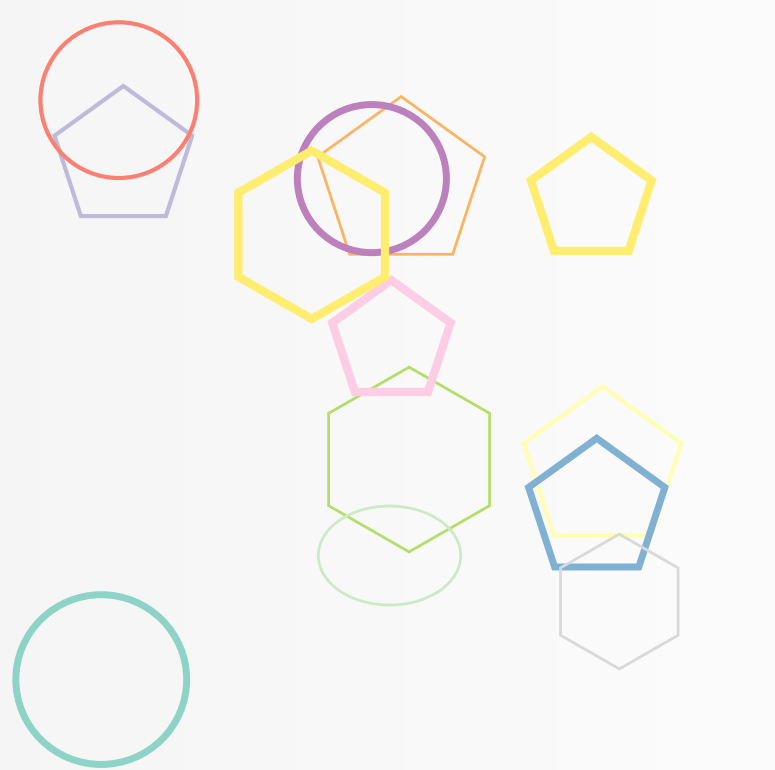[{"shape": "circle", "thickness": 2.5, "radius": 0.55, "center": [0.131, 0.117]}, {"shape": "pentagon", "thickness": 1.5, "radius": 0.53, "center": [0.777, 0.391]}, {"shape": "pentagon", "thickness": 1.5, "radius": 0.47, "center": [0.159, 0.795]}, {"shape": "circle", "thickness": 1.5, "radius": 0.51, "center": [0.153, 0.87]}, {"shape": "pentagon", "thickness": 2.5, "radius": 0.46, "center": [0.77, 0.338]}, {"shape": "pentagon", "thickness": 1, "radius": 0.57, "center": [0.518, 0.761]}, {"shape": "hexagon", "thickness": 1, "radius": 0.6, "center": [0.528, 0.403]}, {"shape": "pentagon", "thickness": 3, "radius": 0.4, "center": [0.505, 0.556]}, {"shape": "hexagon", "thickness": 1, "radius": 0.44, "center": [0.799, 0.219]}, {"shape": "circle", "thickness": 2.5, "radius": 0.48, "center": [0.48, 0.768]}, {"shape": "oval", "thickness": 1, "radius": 0.46, "center": [0.503, 0.279]}, {"shape": "hexagon", "thickness": 3, "radius": 0.55, "center": [0.402, 0.695]}, {"shape": "pentagon", "thickness": 3, "radius": 0.41, "center": [0.763, 0.74]}]